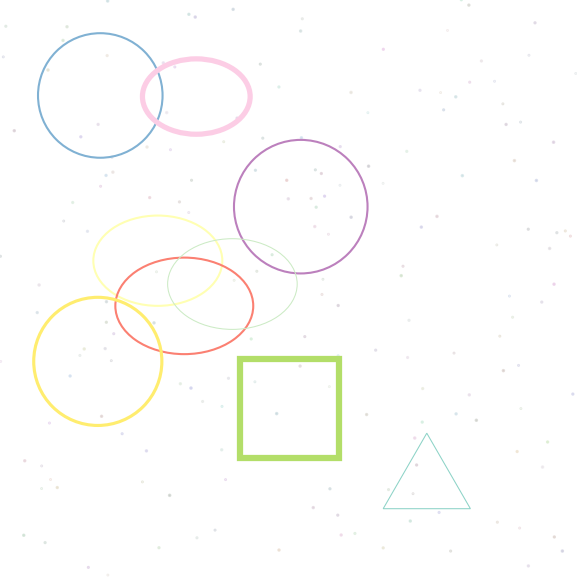[{"shape": "triangle", "thickness": 0.5, "radius": 0.44, "center": [0.739, 0.162]}, {"shape": "oval", "thickness": 1, "radius": 0.56, "center": [0.273, 0.548]}, {"shape": "oval", "thickness": 1, "radius": 0.6, "center": [0.319, 0.469]}, {"shape": "circle", "thickness": 1, "radius": 0.54, "center": [0.174, 0.834]}, {"shape": "square", "thickness": 3, "radius": 0.43, "center": [0.501, 0.291]}, {"shape": "oval", "thickness": 2.5, "radius": 0.47, "center": [0.34, 0.832]}, {"shape": "circle", "thickness": 1, "radius": 0.58, "center": [0.521, 0.641]}, {"shape": "oval", "thickness": 0.5, "radius": 0.56, "center": [0.402, 0.507]}, {"shape": "circle", "thickness": 1.5, "radius": 0.55, "center": [0.169, 0.373]}]